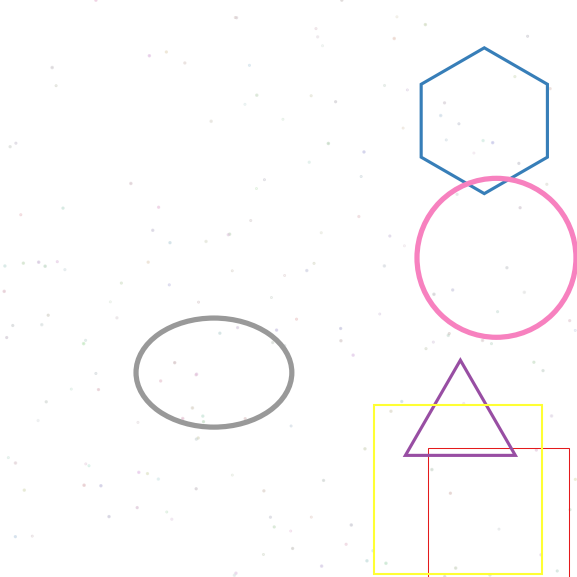[{"shape": "square", "thickness": 0.5, "radius": 0.61, "center": [0.863, 0.102]}, {"shape": "hexagon", "thickness": 1.5, "radius": 0.63, "center": [0.839, 0.79]}, {"shape": "triangle", "thickness": 1.5, "radius": 0.55, "center": [0.797, 0.266]}, {"shape": "square", "thickness": 1, "radius": 0.73, "center": [0.793, 0.152]}, {"shape": "circle", "thickness": 2.5, "radius": 0.69, "center": [0.86, 0.553]}, {"shape": "oval", "thickness": 2.5, "radius": 0.67, "center": [0.37, 0.354]}]